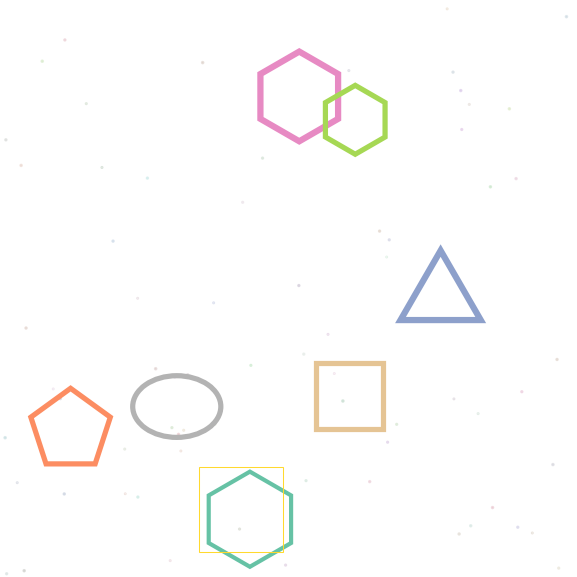[{"shape": "hexagon", "thickness": 2, "radius": 0.41, "center": [0.433, 0.1]}, {"shape": "pentagon", "thickness": 2.5, "radius": 0.36, "center": [0.122, 0.254]}, {"shape": "triangle", "thickness": 3, "radius": 0.4, "center": [0.763, 0.485]}, {"shape": "hexagon", "thickness": 3, "radius": 0.39, "center": [0.518, 0.832]}, {"shape": "hexagon", "thickness": 2.5, "radius": 0.3, "center": [0.615, 0.792]}, {"shape": "square", "thickness": 0.5, "radius": 0.37, "center": [0.417, 0.117]}, {"shape": "square", "thickness": 2.5, "radius": 0.29, "center": [0.605, 0.313]}, {"shape": "oval", "thickness": 2.5, "radius": 0.38, "center": [0.306, 0.295]}]